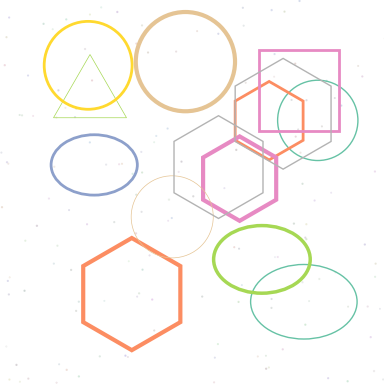[{"shape": "oval", "thickness": 1, "radius": 0.69, "center": [0.789, 0.216]}, {"shape": "circle", "thickness": 1, "radius": 0.52, "center": [0.825, 0.687]}, {"shape": "hexagon", "thickness": 3, "radius": 0.73, "center": [0.342, 0.236]}, {"shape": "hexagon", "thickness": 2, "radius": 0.51, "center": [0.699, 0.687]}, {"shape": "oval", "thickness": 2, "radius": 0.56, "center": [0.245, 0.572]}, {"shape": "hexagon", "thickness": 3, "radius": 0.55, "center": [0.622, 0.536]}, {"shape": "square", "thickness": 2, "radius": 0.52, "center": [0.777, 0.765]}, {"shape": "oval", "thickness": 2.5, "radius": 0.63, "center": [0.68, 0.326]}, {"shape": "triangle", "thickness": 0.5, "radius": 0.55, "center": [0.234, 0.749]}, {"shape": "circle", "thickness": 2, "radius": 0.57, "center": [0.229, 0.83]}, {"shape": "circle", "thickness": 0.5, "radius": 0.53, "center": [0.447, 0.437]}, {"shape": "circle", "thickness": 3, "radius": 0.64, "center": [0.482, 0.84]}, {"shape": "hexagon", "thickness": 1, "radius": 0.67, "center": [0.568, 0.566]}, {"shape": "hexagon", "thickness": 1, "radius": 0.72, "center": [0.735, 0.704]}]